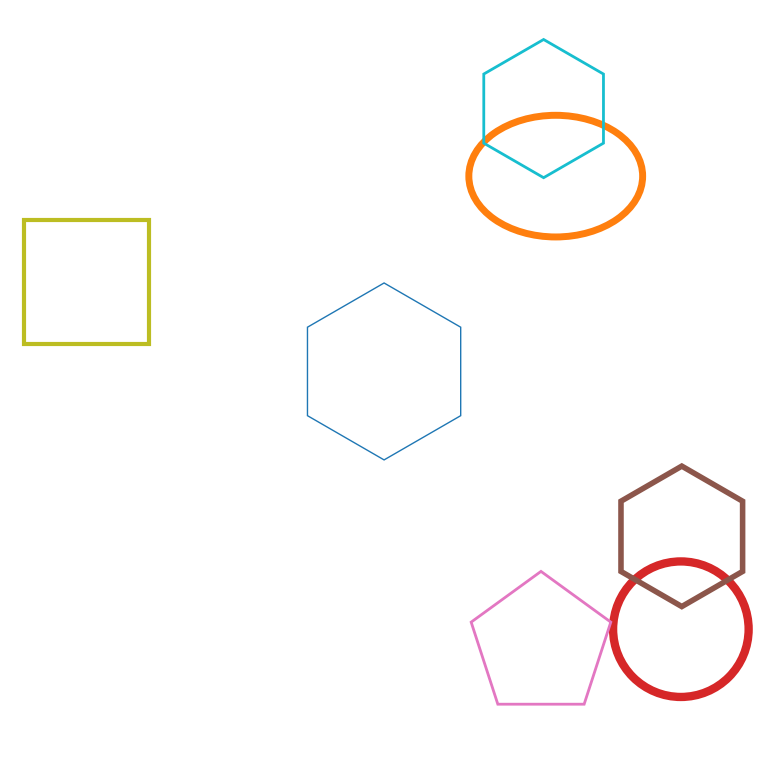[{"shape": "hexagon", "thickness": 0.5, "radius": 0.57, "center": [0.499, 0.518]}, {"shape": "oval", "thickness": 2.5, "radius": 0.56, "center": [0.722, 0.771]}, {"shape": "circle", "thickness": 3, "radius": 0.44, "center": [0.884, 0.183]}, {"shape": "hexagon", "thickness": 2, "radius": 0.46, "center": [0.885, 0.303]}, {"shape": "pentagon", "thickness": 1, "radius": 0.48, "center": [0.703, 0.163]}, {"shape": "square", "thickness": 1.5, "radius": 0.4, "center": [0.112, 0.634]}, {"shape": "hexagon", "thickness": 1, "radius": 0.45, "center": [0.706, 0.859]}]